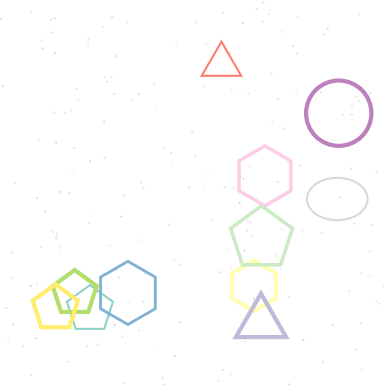[{"shape": "pentagon", "thickness": 1.5, "radius": 0.31, "center": [0.234, 0.197]}, {"shape": "hexagon", "thickness": 3, "radius": 0.33, "center": [0.66, 0.258]}, {"shape": "triangle", "thickness": 3, "radius": 0.38, "center": [0.678, 0.162]}, {"shape": "triangle", "thickness": 1.5, "radius": 0.3, "center": [0.575, 0.833]}, {"shape": "hexagon", "thickness": 2, "radius": 0.41, "center": [0.332, 0.239]}, {"shape": "pentagon", "thickness": 3, "radius": 0.3, "center": [0.194, 0.238]}, {"shape": "hexagon", "thickness": 2.5, "radius": 0.39, "center": [0.688, 0.543]}, {"shape": "oval", "thickness": 1.5, "radius": 0.39, "center": [0.876, 0.483]}, {"shape": "circle", "thickness": 3, "radius": 0.42, "center": [0.88, 0.706]}, {"shape": "pentagon", "thickness": 2.5, "radius": 0.42, "center": [0.679, 0.381]}, {"shape": "pentagon", "thickness": 3, "radius": 0.31, "center": [0.144, 0.2]}]